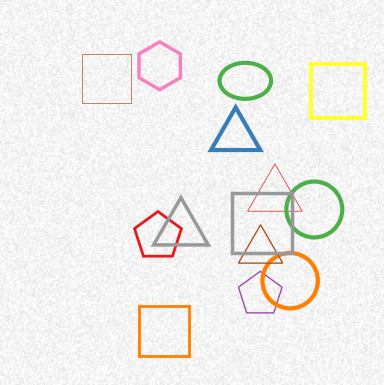[{"shape": "pentagon", "thickness": 2, "radius": 0.32, "center": [0.41, 0.386]}, {"shape": "triangle", "thickness": 0.5, "radius": 0.41, "center": [0.714, 0.492]}, {"shape": "triangle", "thickness": 3, "radius": 0.37, "center": [0.612, 0.647]}, {"shape": "circle", "thickness": 3, "radius": 0.36, "center": [0.816, 0.456]}, {"shape": "oval", "thickness": 3, "radius": 0.33, "center": [0.637, 0.79]}, {"shape": "pentagon", "thickness": 1, "radius": 0.3, "center": [0.676, 0.236]}, {"shape": "circle", "thickness": 3, "radius": 0.36, "center": [0.754, 0.271]}, {"shape": "square", "thickness": 2, "radius": 0.33, "center": [0.425, 0.14]}, {"shape": "square", "thickness": 3, "radius": 0.35, "center": [0.877, 0.764]}, {"shape": "square", "thickness": 0.5, "radius": 0.32, "center": [0.277, 0.797]}, {"shape": "triangle", "thickness": 1, "radius": 0.33, "center": [0.677, 0.35]}, {"shape": "hexagon", "thickness": 2.5, "radius": 0.31, "center": [0.415, 0.829]}, {"shape": "triangle", "thickness": 2.5, "radius": 0.41, "center": [0.47, 0.405]}, {"shape": "square", "thickness": 2.5, "radius": 0.39, "center": [0.681, 0.42]}]